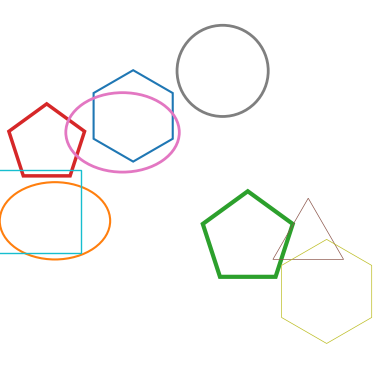[{"shape": "hexagon", "thickness": 1.5, "radius": 0.59, "center": [0.346, 0.699]}, {"shape": "oval", "thickness": 1.5, "radius": 0.72, "center": [0.143, 0.426]}, {"shape": "pentagon", "thickness": 3, "radius": 0.61, "center": [0.644, 0.38]}, {"shape": "pentagon", "thickness": 2.5, "radius": 0.52, "center": [0.121, 0.627]}, {"shape": "triangle", "thickness": 0.5, "radius": 0.53, "center": [0.801, 0.379]}, {"shape": "oval", "thickness": 2, "radius": 0.74, "center": [0.318, 0.656]}, {"shape": "circle", "thickness": 2, "radius": 0.59, "center": [0.578, 0.816]}, {"shape": "hexagon", "thickness": 0.5, "radius": 0.68, "center": [0.848, 0.243]}, {"shape": "square", "thickness": 1, "radius": 0.54, "center": [0.102, 0.451]}]